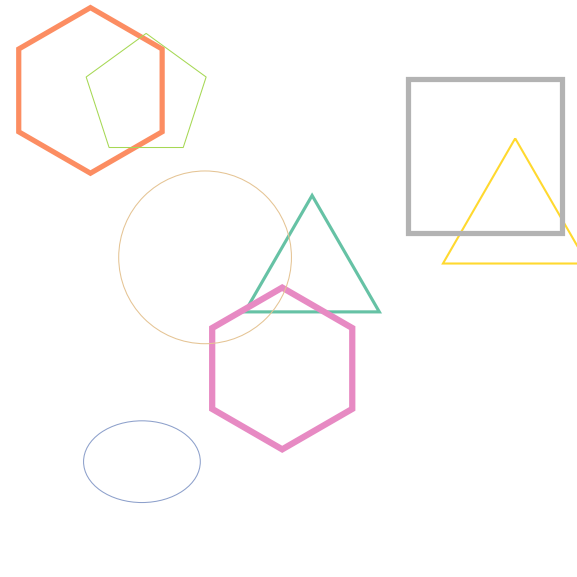[{"shape": "triangle", "thickness": 1.5, "radius": 0.67, "center": [0.54, 0.526]}, {"shape": "hexagon", "thickness": 2.5, "radius": 0.72, "center": [0.157, 0.843]}, {"shape": "oval", "thickness": 0.5, "radius": 0.51, "center": [0.246, 0.2]}, {"shape": "hexagon", "thickness": 3, "radius": 0.7, "center": [0.489, 0.361]}, {"shape": "pentagon", "thickness": 0.5, "radius": 0.55, "center": [0.253, 0.832]}, {"shape": "triangle", "thickness": 1, "radius": 0.72, "center": [0.892, 0.615]}, {"shape": "circle", "thickness": 0.5, "radius": 0.75, "center": [0.355, 0.554]}, {"shape": "square", "thickness": 2.5, "radius": 0.67, "center": [0.84, 0.729]}]